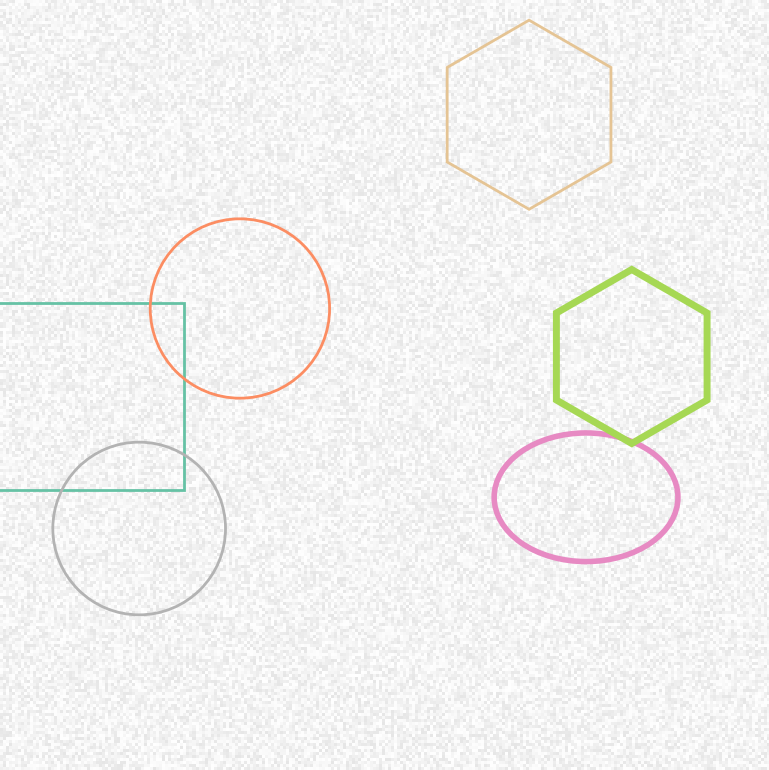[{"shape": "square", "thickness": 1, "radius": 0.61, "center": [0.117, 0.486]}, {"shape": "circle", "thickness": 1, "radius": 0.58, "center": [0.312, 0.599]}, {"shape": "oval", "thickness": 2, "radius": 0.6, "center": [0.761, 0.354]}, {"shape": "hexagon", "thickness": 2.5, "radius": 0.56, "center": [0.82, 0.537]}, {"shape": "hexagon", "thickness": 1, "radius": 0.61, "center": [0.687, 0.851]}, {"shape": "circle", "thickness": 1, "radius": 0.56, "center": [0.181, 0.314]}]